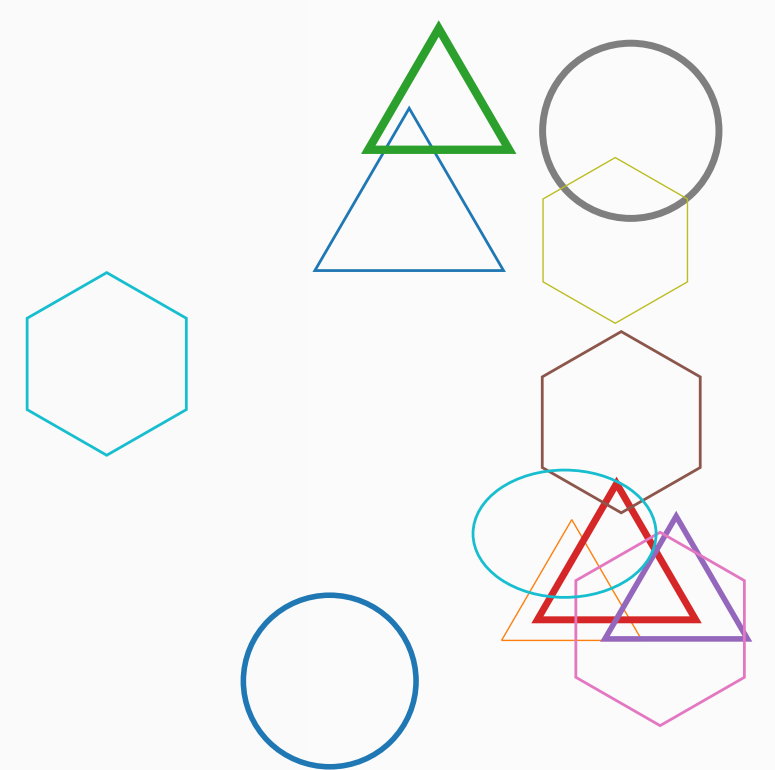[{"shape": "triangle", "thickness": 1, "radius": 0.7, "center": [0.528, 0.719]}, {"shape": "circle", "thickness": 2, "radius": 0.56, "center": [0.425, 0.116]}, {"shape": "triangle", "thickness": 0.5, "radius": 0.52, "center": [0.738, 0.221]}, {"shape": "triangle", "thickness": 3, "radius": 0.52, "center": [0.566, 0.858]}, {"shape": "triangle", "thickness": 2.5, "radius": 0.59, "center": [0.796, 0.254]}, {"shape": "triangle", "thickness": 2, "radius": 0.53, "center": [0.873, 0.223]}, {"shape": "hexagon", "thickness": 1, "radius": 0.59, "center": [0.802, 0.452]}, {"shape": "hexagon", "thickness": 1, "radius": 0.63, "center": [0.852, 0.183]}, {"shape": "circle", "thickness": 2.5, "radius": 0.57, "center": [0.814, 0.83]}, {"shape": "hexagon", "thickness": 0.5, "radius": 0.54, "center": [0.794, 0.688]}, {"shape": "oval", "thickness": 1, "radius": 0.59, "center": [0.728, 0.307]}, {"shape": "hexagon", "thickness": 1, "radius": 0.59, "center": [0.138, 0.527]}]